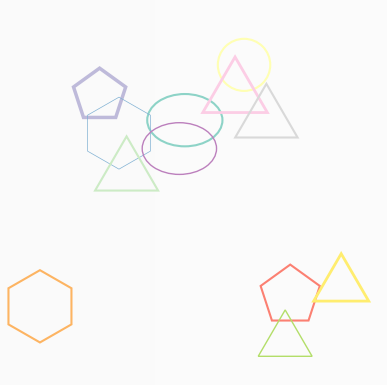[{"shape": "oval", "thickness": 1.5, "radius": 0.49, "center": [0.477, 0.688]}, {"shape": "circle", "thickness": 1.5, "radius": 0.34, "center": [0.63, 0.832]}, {"shape": "pentagon", "thickness": 2.5, "radius": 0.35, "center": [0.257, 0.752]}, {"shape": "pentagon", "thickness": 1.5, "radius": 0.4, "center": [0.749, 0.232]}, {"shape": "hexagon", "thickness": 0.5, "radius": 0.47, "center": [0.307, 0.654]}, {"shape": "hexagon", "thickness": 1.5, "radius": 0.47, "center": [0.103, 0.204]}, {"shape": "triangle", "thickness": 1, "radius": 0.4, "center": [0.736, 0.115]}, {"shape": "triangle", "thickness": 2, "radius": 0.48, "center": [0.607, 0.756]}, {"shape": "triangle", "thickness": 1.5, "radius": 0.46, "center": [0.687, 0.689]}, {"shape": "oval", "thickness": 1, "radius": 0.48, "center": [0.463, 0.614]}, {"shape": "triangle", "thickness": 1.5, "radius": 0.47, "center": [0.327, 0.552]}, {"shape": "triangle", "thickness": 2, "radius": 0.41, "center": [0.88, 0.259]}]